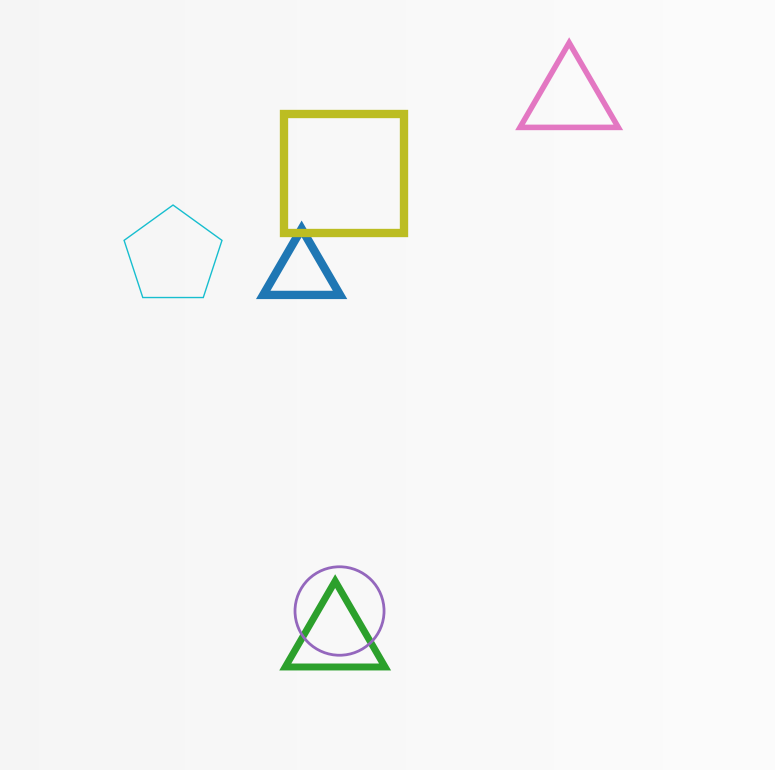[{"shape": "triangle", "thickness": 3, "radius": 0.29, "center": [0.389, 0.646]}, {"shape": "triangle", "thickness": 2.5, "radius": 0.37, "center": [0.432, 0.171]}, {"shape": "circle", "thickness": 1, "radius": 0.29, "center": [0.438, 0.206]}, {"shape": "triangle", "thickness": 2, "radius": 0.37, "center": [0.734, 0.871]}, {"shape": "square", "thickness": 3, "radius": 0.39, "center": [0.444, 0.775]}, {"shape": "pentagon", "thickness": 0.5, "radius": 0.33, "center": [0.223, 0.667]}]